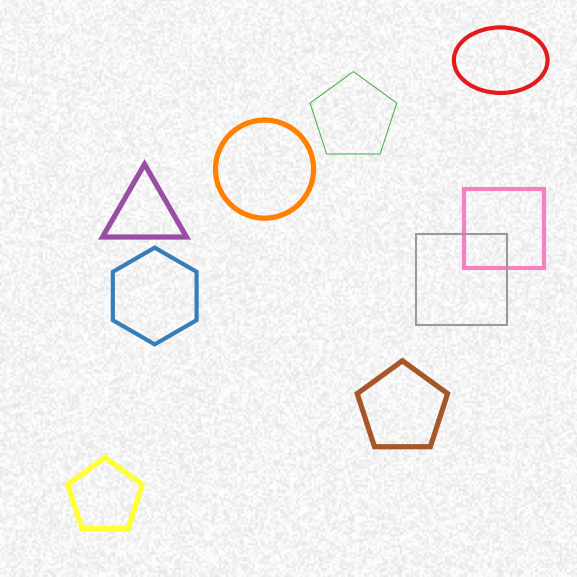[{"shape": "oval", "thickness": 2, "radius": 0.41, "center": [0.867, 0.895]}, {"shape": "hexagon", "thickness": 2, "radius": 0.42, "center": [0.268, 0.487]}, {"shape": "pentagon", "thickness": 0.5, "radius": 0.39, "center": [0.612, 0.796]}, {"shape": "triangle", "thickness": 2.5, "radius": 0.42, "center": [0.25, 0.631]}, {"shape": "circle", "thickness": 2.5, "radius": 0.42, "center": [0.458, 0.706]}, {"shape": "pentagon", "thickness": 2.5, "radius": 0.34, "center": [0.182, 0.139]}, {"shape": "pentagon", "thickness": 2.5, "radius": 0.41, "center": [0.697, 0.292]}, {"shape": "square", "thickness": 2, "radius": 0.34, "center": [0.873, 0.603]}, {"shape": "square", "thickness": 1, "radius": 0.4, "center": [0.799, 0.516]}]